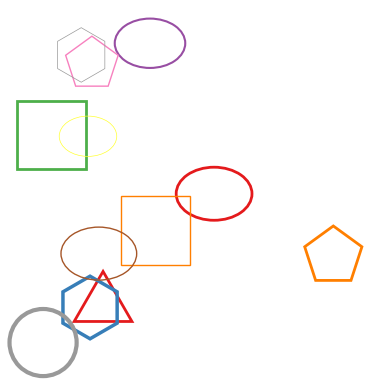[{"shape": "triangle", "thickness": 2, "radius": 0.43, "center": [0.268, 0.208]}, {"shape": "oval", "thickness": 2, "radius": 0.49, "center": [0.556, 0.497]}, {"shape": "hexagon", "thickness": 2.5, "radius": 0.41, "center": [0.234, 0.201]}, {"shape": "square", "thickness": 2, "radius": 0.44, "center": [0.134, 0.65]}, {"shape": "oval", "thickness": 1.5, "radius": 0.46, "center": [0.39, 0.888]}, {"shape": "square", "thickness": 1, "radius": 0.45, "center": [0.404, 0.4]}, {"shape": "pentagon", "thickness": 2, "radius": 0.39, "center": [0.866, 0.335]}, {"shape": "oval", "thickness": 0.5, "radius": 0.37, "center": [0.229, 0.646]}, {"shape": "oval", "thickness": 1, "radius": 0.49, "center": [0.257, 0.341]}, {"shape": "pentagon", "thickness": 1, "radius": 0.36, "center": [0.239, 0.834]}, {"shape": "circle", "thickness": 3, "radius": 0.44, "center": [0.112, 0.11]}, {"shape": "hexagon", "thickness": 0.5, "radius": 0.35, "center": [0.211, 0.857]}]